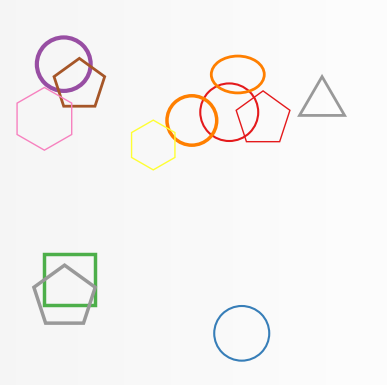[{"shape": "pentagon", "thickness": 1, "radius": 0.36, "center": [0.679, 0.691]}, {"shape": "circle", "thickness": 1.5, "radius": 0.37, "center": [0.592, 0.709]}, {"shape": "circle", "thickness": 1.5, "radius": 0.35, "center": [0.624, 0.134]}, {"shape": "square", "thickness": 2.5, "radius": 0.33, "center": [0.179, 0.274]}, {"shape": "circle", "thickness": 3, "radius": 0.35, "center": [0.165, 0.833]}, {"shape": "circle", "thickness": 2.5, "radius": 0.32, "center": [0.495, 0.687]}, {"shape": "oval", "thickness": 2, "radius": 0.34, "center": [0.614, 0.807]}, {"shape": "hexagon", "thickness": 1, "radius": 0.32, "center": [0.395, 0.623]}, {"shape": "pentagon", "thickness": 2, "radius": 0.34, "center": [0.205, 0.78]}, {"shape": "hexagon", "thickness": 1, "radius": 0.41, "center": [0.115, 0.691]}, {"shape": "triangle", "thickness": 2, "radius": 0.34, "center": [0.831, 0.734]}, {"shape": "pentagon", "thickness": 2.5, "radius": 0.42, "center": [0.167, 0.228]}]